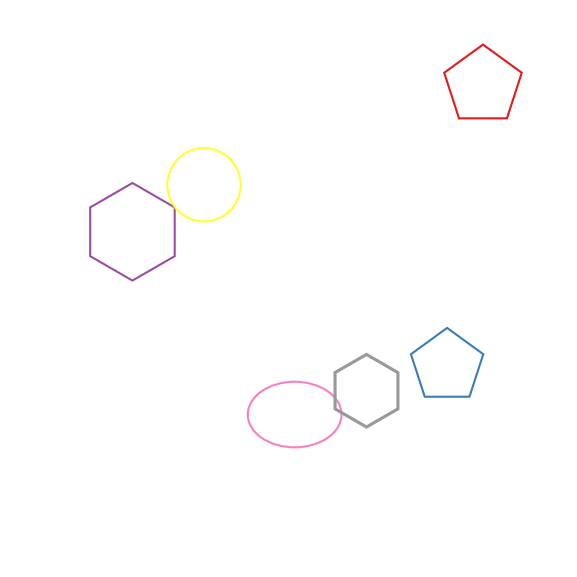[{"shape": "pentagon", "thickness": 1, "radius": 0.35, "center": [0.836, 0.851]}, {"shape": "pentagon", "thickness": 1, "radius": 0.33, "center": [0.774, 0.365]}, {"shape": "hexagon", "thickness": 1, "radius": 0.42, "center": [0.229, 0.598]}, {"shape": "circle", "thickness": 1, "radius": 0.32, "center": [0.353, 0.679]}, {"shape": "oval", "thickness": 1, "radius": 0.41, "center": [0.51, 0.281]}, {"shape": "hexagon", "thickness": 1.5, "radius": 0.31, "center": [0.635, 0.323]}]